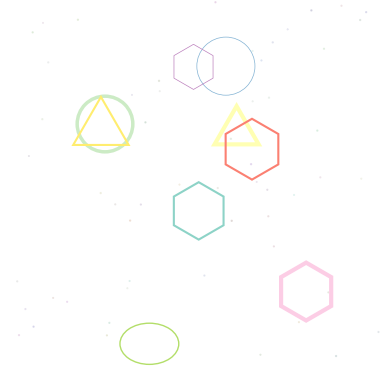[{"shape": "hexagon", "thickness": 1.5, "radius": 0.37, "center": [0.516, 0.452]}, {"shape": "triangle", "thickness": 3, "radius": 0.33, "center": [0.615, 0.658]}, {"shape": "hexagon", "thickness": 1.5, "radius": 0.39, "center": [0.655, 0.612]}, {"shape": "circle", "thickness": 0.5, "radius": 0.38, "center": [0.587, 0.828]}, {"shape": "oval", "thickness": 1, "radius": 0.38, "center": [0.388, 0.107]}, {"shape": "hexagon", "thickness": 3, "radius": 0.38, "center": [0.795, 0.243]}, {"shape": "hexagon", "thickness": 0.5, "radius": 0.29, "center": [0.503, 0.826]}, {"shape": "circle", "thickness": 2.5, "radius": 0.36, "center": [0.273, 0.678]}, {"shape": "triangle", "thickness": 1.5, "radius": 0.42, "center": [0.262, 0.665]}]